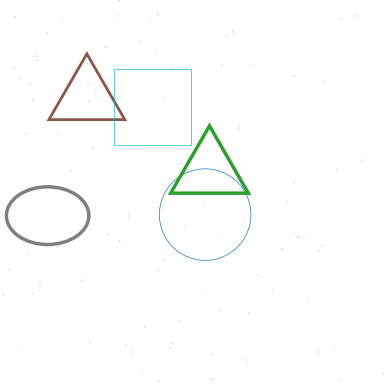[{"shape": "circle", "thickness": 0.5, "radius": 0.59, "center": [0.533, 0.443]}, {"shape": "triangle", "thickness": 2.5, "radius": 0.58, "center": [0.544, 0.556]}, {"shape": "triangle", "thickness": 2, "radius": 0.57, "center": [0.226, 0.746]}, {"shape": "oval", "thickness": 2.5, "radius": 0.54, "center": [0.124, 0.44]}, {"shape": "square", "thickness": 0.5, "radius": 0.5, "center": [0.396, 0.722]}]